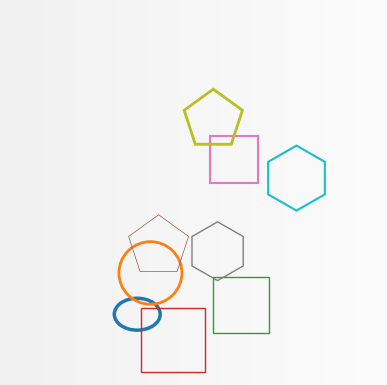[{"shape": "oval", "thickness": 2.5, "radius": 0.3, "center": [0.354, 0.184]}, {"shape": "circle", "thickness": 2, "radius": 0.41, "center": [0.388, 0.291]}, {"shape": "square", "thickness": 1, "radius": 0.36, "center": [0.621, 0.208]}, {"shape": "square", "thickness": 1, "radius": 0.42, "center": [0.447, 0.116]}, {"shape": "pentagon", "thickness": 0.5, "radius": 0.41, "center": [0.409, 0.361]}, {"shape": "square", "thickness": 1.5, "radius": 0.31, "center": [0.603, 0.586]}, {"shape": "hexagon", "thickness": 1, "radius": 0.38, "center": [0.562, 0.347]}, {"shape": "pentagon", "thickness": 2, "radius": 0.4, "center": [0.55, 0.689]}, {"shape": "hexagon", "thickness": 1.5, "radius": 0.42, "center": [0.765, 0.537]}]